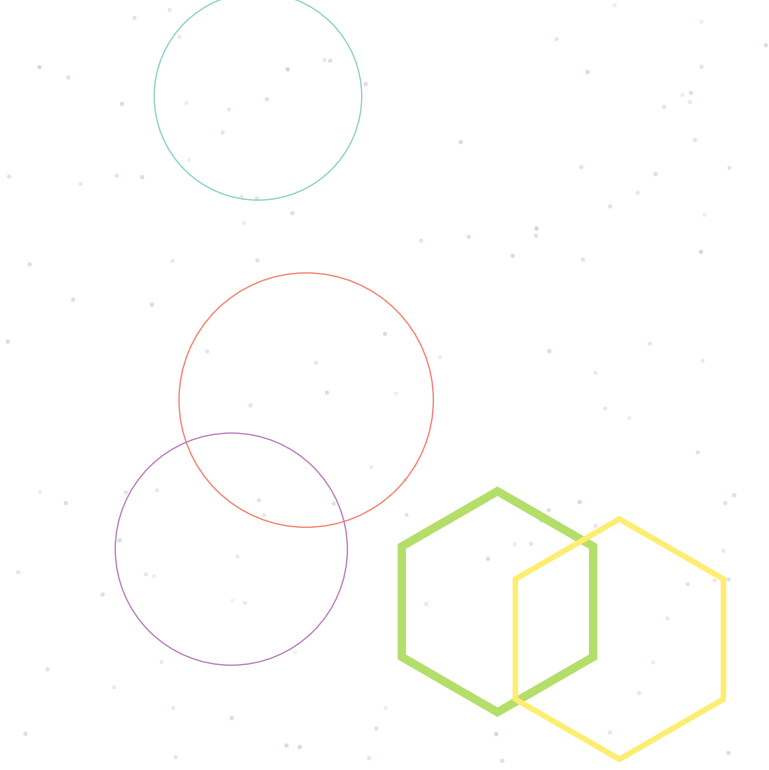[{"shape": "circle", "thickness": 0.5, "radius": 0.67, "center": [0.335, 0.875]}, {"shape": "circle", "thickness": 0.5, "radius": 0.83, "center": [0.398, 0.48]}, {"shape": "hexagon", "thickness": 3, "radius": 0.72, "center": [0.646, 0.219]}, {"shape": "circle", "thickness": 0.5, "radius": 0.75, "center": [0.3, 0.287]}, {"shape": "hexagon", "thickness": 2, "radius": 0.78, "center": [0.804, 0.17]}]